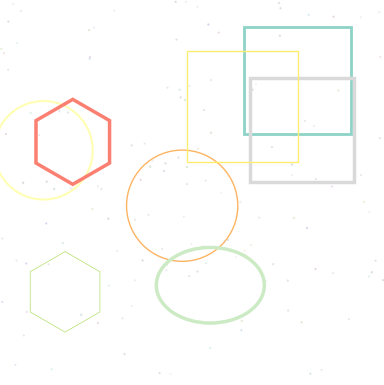[{"shape": "square", "thickness": 2, "radius": 0.69, "center": [0.773, 0.79]}, {"shape": "circle", "thickness": 1.5, "radius": 0.64, "center": [0.113, 0.61]}, {"shape": "hexagon", "thickness": 2.5, "radius": 0.55, "center": [0.189, 0.632]}, {"shape": "circle", "thickness": 1, "radius": 0.72, "center": [0.473, 0.466]}, {"shape": "hexagon", "thickness": 0.5, "radius": 0.52, "center": [0.169, 0.242]}, {"shape": "square", "thickness": 2.5, "radius": 0.67, "center": [0.785, 0.662]}, {"shape": "oval", "thickness": 2.5, "radius": 0.7, "center": [0.546, 0.259]}, {"shape": "square", "thickness": 1, "radius": 0.72, "center": [0.63, 0.723]}]